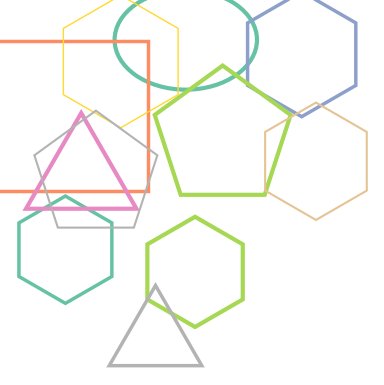[{"shape": "oval", "thickness": 3, "radius": 0.92, "center": [0.483, 0.897]}, {"shape": "hexagon", "thickness": 2.5, "radius": 0.7, "center": [0.17, 0.351]}, {"shape": "square", "thickness": 2.5, "radius": 0.97, "center": [0.19, 0.699]}, {"shape": "hexagon", "thickness": 2.5, "radius": 0.81, "center": [0.784, 0.859]}, {"shape": "triangle", "thickness": 3, "radius": 0.83, "center": [0.211, 0.541]}, {"shape": "pentagon", "thickness": 3, "radius": 0.93, "center": [0.578, 0.644]}, {"shape": "hexagon", "thickness": 3, "radius": 0.72, "center": [0.507, 0.294]}, {"shape": "hexagon", "thickness": 1, "radius": 0.86, "center": [0.314, 0.84]}, {"shape": "hexagon", "thickness": 1.5, "radius": 0.76, "center": [0.821, 0.581]}, {"shape": "triangle", "thickness": 2.5, "radius": 0.69, "center": [0.404, 0.12]}, {"shape": "pentagon", "thickness": 1.5, "radius": 0.84, "center": [0.249, 0.545]}]